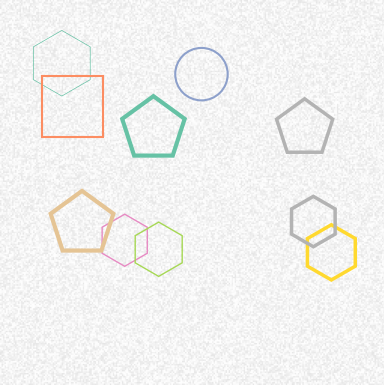[{"shape": "pentagon", "thickness": 3, "radius": 0.43, "center": [0.399, 0.665]}, {"shape": "hexagon", "thickness": 0.5, "radius": 0.43, "center": [0.161, 0.836]}, {"shape": "square", "thickness": 1.5, "radius": 0.39, "center": [0.188, 0.723]}, {"shape": "circle", "thickness": 1.5, "radius": 0.34, "center": [0.523, 0.807]}, {"shape": "hexagon", "thickness": 1, "radius": 0.34, "center": [0.324, 0.376]}, {"shape": "hexagon", "thickness": 1, "radius": 0.35, "center": [0.412, 0.353]}, {"shape": "hexagon", "thickness": 2.5, "radius": 0.36, "center": [0.861, 0.345]}, {"shape": "pentagon", "thickness": 3, "radius": 0.43, "center": [0.213, 0.418]}, {"shape": "pentagon", "thickness": 2.5, "radius": 0.38, "center": [0.791, 0.667]}, {"shape": "hexagon", "thickness": 2.5, "radius": 0.33, "center": [0.814, 0.425]}]